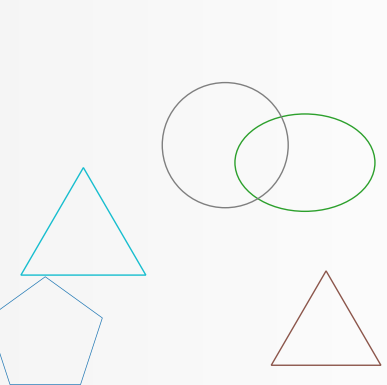[{"shape": "pentagon", "thickness": 0.5, "radius": 0.77, "center": [0.117, 0.126]}, {"shape": "oval", "thickness": 1, "radius": 0.9, "center": [0.787, 0.578]}, {"shape": "triangle", "thickness": 1, "radius": 0.82, "center": [0.841, 0.133]}, {"shape": "circle", "thickness": 1, "radius": 0.81, "center": [0.581, 0.623]}, {"shape": "triangle", "thickness": 1, "radius": 0.93, "center": [0.215, 0.379]}]